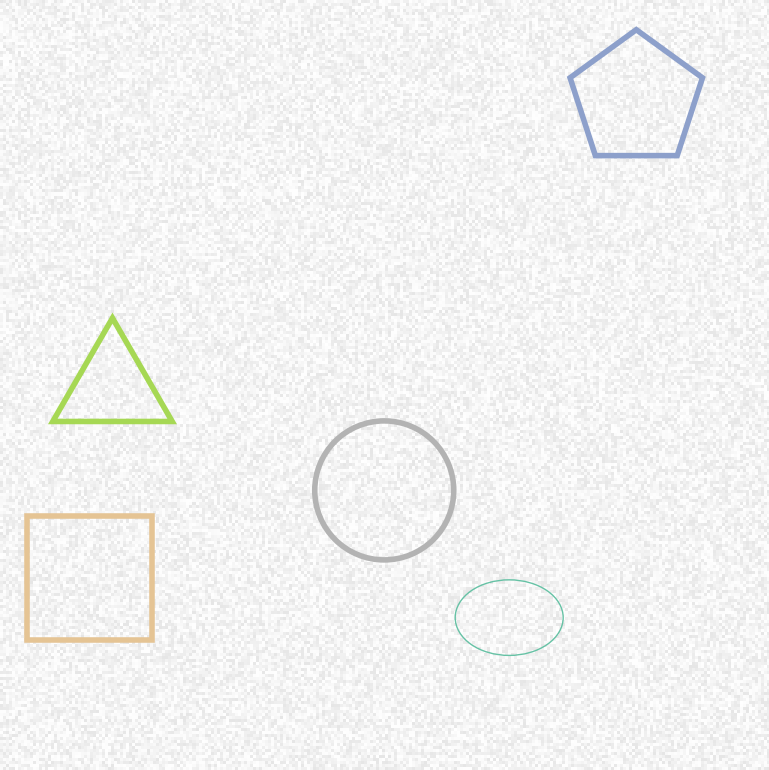[{"shape": "oval", "thickness": 0.5, "radius": 0.35, "center": [0.661, 0.198]}, {"shape": "pentagon", "thickness": 2, "radius": 0.45, "center": [0.826, 0.871]}, {"shape": "triangle", "thickness": 2, "radius": 0.45, "center": [0.146, 0.497]}, {"shape": "square", "thickness": 2, "radius": 0.4, "center": [0.116, 0.249]}, {"shape": "circle", "thickness": 2, "radius": 0.45, "center": [0.499, 0.363]}]